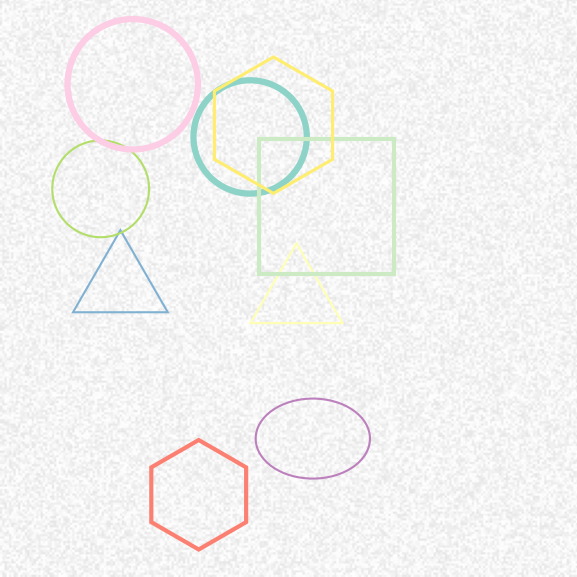[{"shape": "circle", "thickness": 3, "radius": 0.49, "center": [0.433, 0.762]}, {"shape": "triangle", "thickness": 1, "radius": 0.46, "center": [0.513, 0.486]}, {"shape": "hexagon", "thickness": 2, "radius": 0.47, "center": [0.344, 0.142]}, {"shape": "triangle", "thickness": 1, "radius": 0.47, "center": [0.208, 0.506]}, {"shape": "circle", "thickness": 1, "radius": 0.42, "center": [0.174, 0.672]}, {"shape": "circle", "thickness": 3, "radius": 0.56, "center": [0.23, 0.853]}, {"shape": "oval", "thickness": 1, "radius": 0.49, "center": [0.542, 0.24]}, {"shape": "square", "thickness": 2, "radius": 0.59, "center": [0.565, 0.642]}, {"shape": "hexagon", "thickness": 1.5, "radius": 0.59, "center": [0.474, 0.782]}]